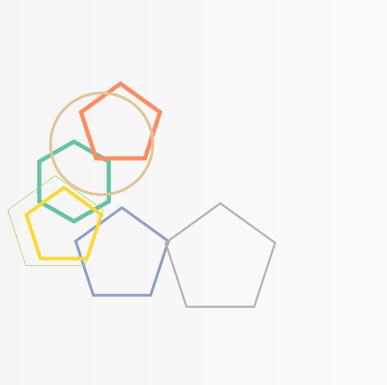[{"shape": "hexagon", "thickness": 3, "radius": 0.52, "center": [0.191, 0.529]}, {"shape": "pentagon", "thickness": 3, "radius": 0.54, "center": [0.311, 0.675]}, {"shape": "pentagon", "thickness": 2, "radius": 0.63, "center": [0.315, 0.335]}, {"shape": "pentagon", "thickness": 0.5, "radius": 0.65, "center": [0.143, 0.415]}, {"shape": "pentagon", "thickness": 2.5, "radius": 0.51, "center": [0.165, 0.411]}, {"shape": "circle", "thickness": 2, "radius": 0.66, "center": [0.262, 0.626]}, {"shape": "pentagon", "thickness": 1.5, "radius": 0.74, "center": [0.569, 0.323]}]